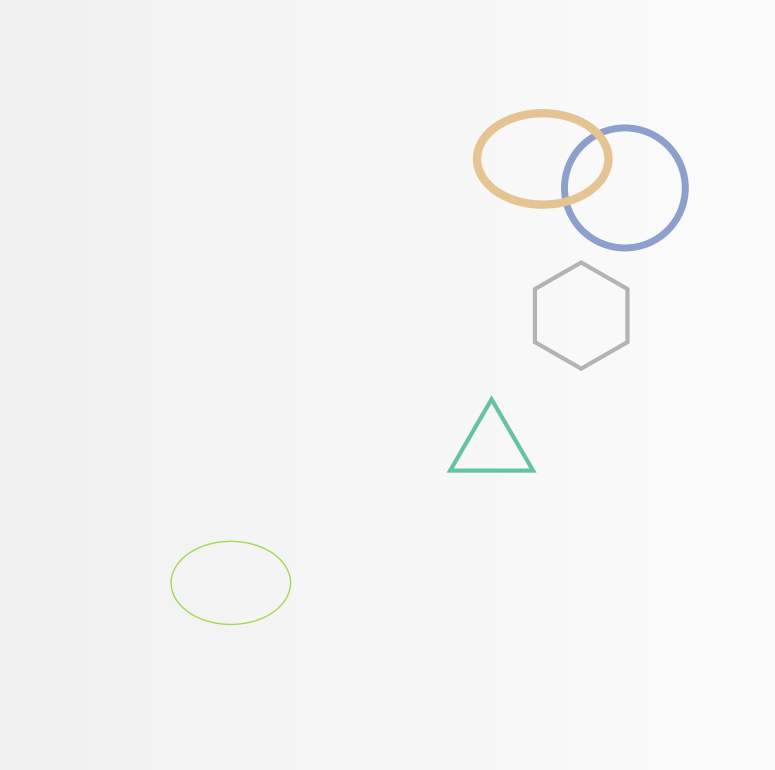[{"shape": "triangle", "thickness": 1.5, "radius": 0.31, "center": [0.634, 0.42]}, {"shape": "circle", "thickness": 2.5, "radius": 0.39, "center": [0.806, 0.756]}, {"shape": "oval", "thickness": 0.5, "radius": 0.39, "center": [0.298, 0.243]}, {"shape": "oval", "thickness": 3, "radius": 0.42, "center": [0.7, 0.794]}, {"shape": "hexagon", "thickness": 1.5, "radius": 0.34, "center": [0.75, 0.59]}]